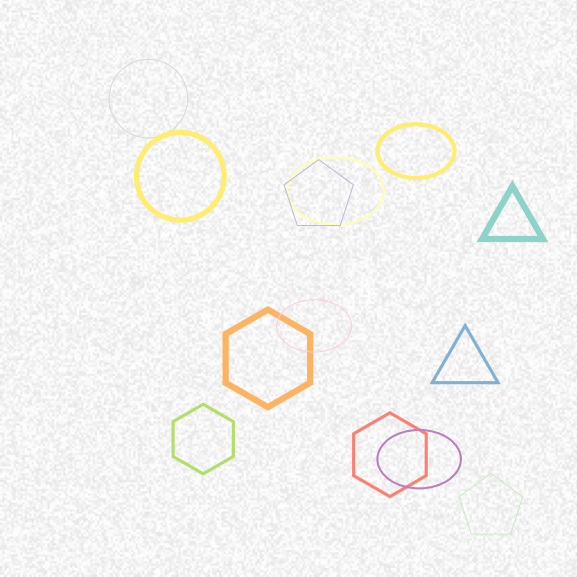[{"shape": "triangle", "thickness": 3, "radius": 0.3, "center": [0.887, 0.616]}, {"shape": "oval", "thickness": 1, "radius": 0.42, "center": [0.581, 0.669]}, {"shape": "pentagon", "thickness": 0.5, "radius": 0.32, "center": [0.552, 0.66]}, {"shape": "hexagon", "thickness": 1.5, "radius": 0.36, "center": [0.675, 0.212]}, {"shape": "triangle", "thickness": 1.5, "radius": 0.33, "center": [0.805, 0.369]}, {"shape": "hexagon", "thickness": 3, "radius": 0.42, "center": [0.464, 0.379]}, {"shape": "hexagon", "thickness": 1.5, "radius": 0.3, "center": [0.352, 0.239]}, {"shape": "oval", "thickness": 0.5, "radius": 0.32, "center": [0.544, 0.435]}, {"shape": "circle", "thickness": 0.5, "radius": 0.34, "center": [0.257, 0.828]}, {"shape": "oval", "thickness": 1, "radius": 0.36, "center": [0.726, 0.204]}, {"shape": "pentagon", "thickness": 0.5, "radius": 0.29, "center": [0.85, 0.121]}, {"shape": "circle", "thickness": 2.5, "radius": 0.38, "center": [0.312, 0.694]}, {"shape": "oval", "thickness": 2, "radius": 0.33, "center": [0.72, 0.737]}]